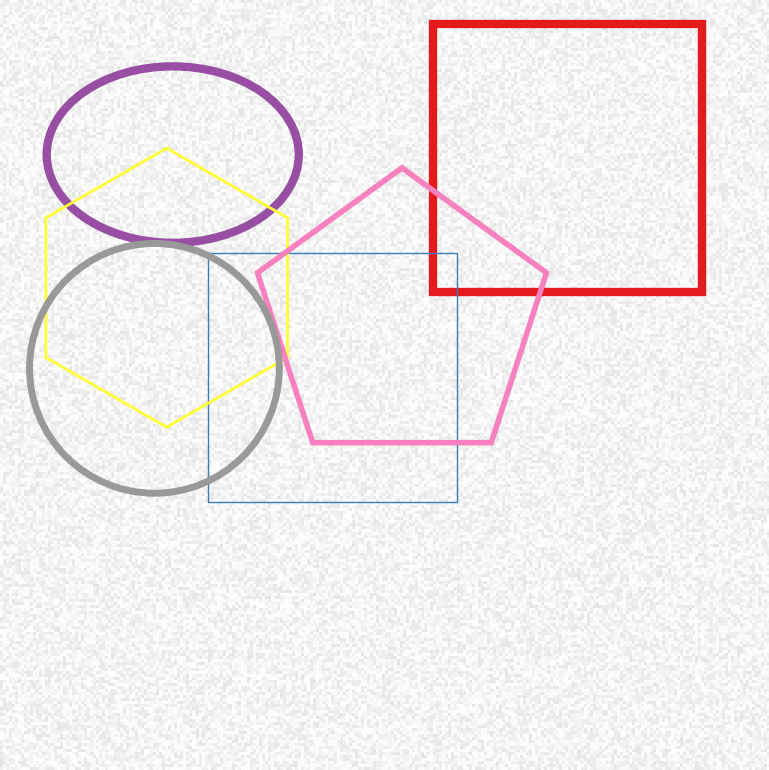[{"shape": "square", "thickness": 3, "radius": 0.87, "center": [0.737, 0.795]}, {"shape": "square", "thickness": 0.5, "radius": 0.81, "center": [0.432, 0.51]}, {"shape": "oval", "thickness": 3, "radius": 0.82, "center": [0.224, 0.799]}, {"shape": "hexagon", "thickness": 1, "radius": 0.91, "center": [0.216, 0.626]}, {"shape": "pentagon", "thickness": 2, "radius": 0.99, "center": [0.522, 0.585]}, {"shape": "circle", "thickness": 2.5, "radius": 0.81, "center": [0.201, 0.522]}]